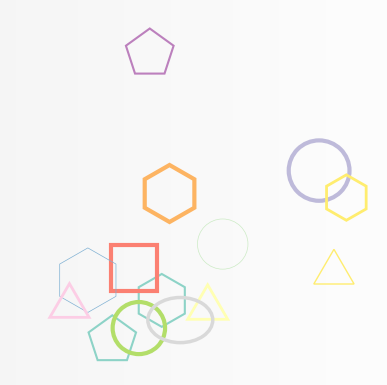[{"shape": "pentagon", "thickness": 1.5, "radius": 0.32, "center": [0.29, 0.117]}, {"shape": "hexagon", "thickness": 1.5, "radius": 0.34, "center": [0.417, 0.22]}, {"shape": "triangle", "thickness": 2, "radius": 0.3, "center": [0.536, 0.2]}, {"shape": "circle", "thickness": 3, "radius": 0.39, "center": [0.824, 0.557]}, {"shape": "square", "thickness": 3, "radius": 0.3, "center": [0.346, 0.303]}, {"shape": "hexagon", "thickness": 0.5, "radius": 0.42, "center": [0.227, 0.272]}, {"shape": "hexagon", "thickness": 3, "radius": 0.37, "center": [0.438, 0.497]}, {"shape": "circle", "thickness": 3, "radius": 0.34, "center": [0.358, 0.148]}, {"shape": "triangle", "thickness": 2, "radius": 0.29, "center": [0.179, 0.205]}, {"shape": "oval", "thickness": 2.5, "radius": 0.42, "center": [0.465, 0.169]}, {"shape": "pentagon", "thickness": 1.5, "radius": 0.32, "center": [0.386, 0.861]}, {"shape": "circle", "thickness": 0.5, "radius": 0.33, "center": [0.575, 0.366]}, {"shape": "hexagon", "thickness": 2, "radius": 0.3, "center": [0.894, 0.487]}, {"shape": "triangle", "thickness": 1, "radius": 0.3, "center": [0.862, 0.292]}]